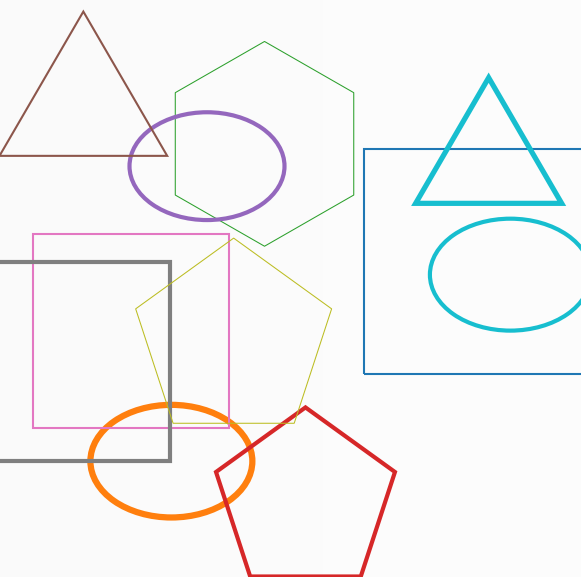[{"shape": "square", "thickness": 1, "radius": 0.97, "center": [0.821, 0.546]}, {"shape": "oval", "thickness": 3, "radius": 0.7, "center": [0.295, 0.201]}, {"shape": "hexagon", "thickness": 0.5, "radius": 0.89, "center": [0.455, 0.75]}, {"shape": "pentagon", "thickness": 2, "radius": 0.81, "center": [0.526, 0.132]}, {"shape": "oval", "thickness": 2, "radius": 0.67, "center": [0.356, 0.711]}, {"shape": "triangle", "thickness": 1, "radius": 0.83, "center": [0.143, 0.813]}, {"shape": "square", "thickness": 1, "radius": 0.84, "center": [0.225, 0.426]}, {"shape": "square", "thickness": 2, "radius": 0.86, "center": [0.121, 0.374]}, {"shape": "pentagon", "thickness": 0.5, "radius": 0.89, "center": [0.402, 0.41]}, {"shape": "triangle", "thickness": 2.5, "radius": 0.73, "center": [0.841, 0.72]}, {"shape": "oval", "thickness": 2, "radius": 0.69, "center": [0.878, 0.524]}]